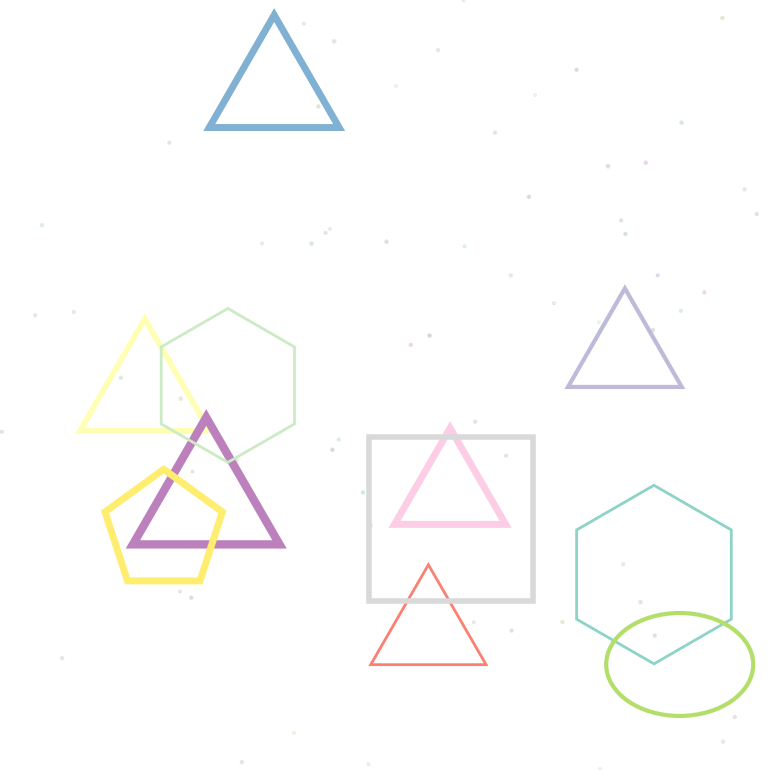[{"shape": "hexagon", "thickness": 1, "radius": 0.58, "center": [0.849, 0.254]}, {"shape": "triangle", "thickness": 2, "radius": 0.48, "center": [0.188, 0.489]}, {"shape": "triangle", "thickness": 1.5, "radius": 0.43, "center": [0.812, 0.54]}, {"shape": "triangle", "thickness": 1, "radius": 0.43, "center": [0.556, 0.18]}, {"shape": "triangle", "thickness": 2.5, "radius": 0.49, "center": [0.356, 0.883]}, {"shape": "oval", "thickness": 1.5, "radius": 0.48, "center": [0.883, 0.137]}, {"shape": "triangle", "thickness": 2.5, "radius": 0.42, "center": [0.585, 0.361]}, {"shape": "square", "thickness": 2, "radius": 0.53, "center": [0.586, 0.326]}, {"shape": "triangle", "thickness": 3, "radius": 0.55, "center": [0.268, 0.348]}, {"shape": "hexagon", "thickness": 1, "radius": 0.5, "center": [0.296, 0.499]}, {"shape": "pentagon", "thickness": 2.5, "radius": 0.4, "center": [0.213, 0.31]}]